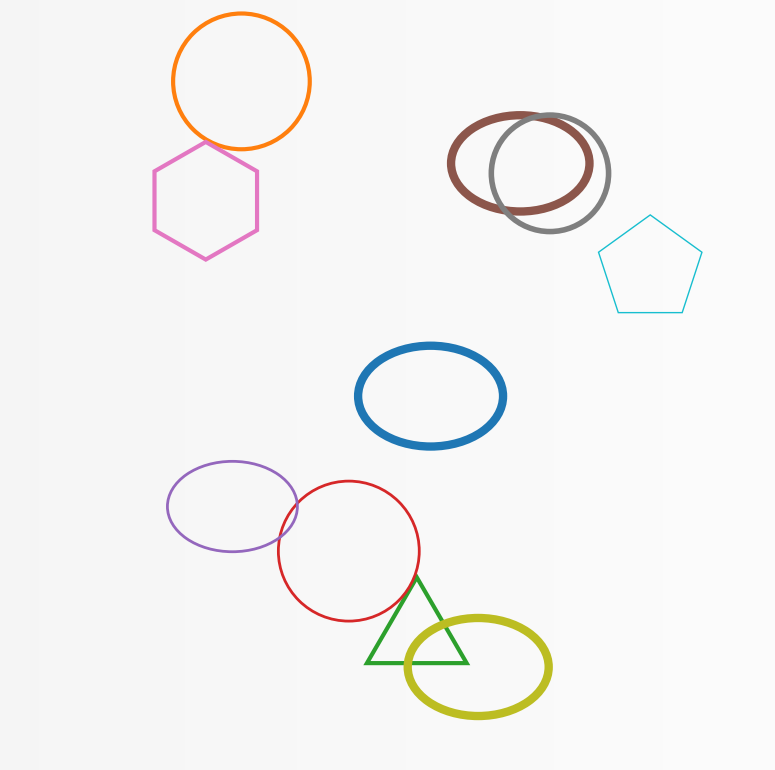[{"shape": "oval", "thickness": 3, "radius": 0.47, "center": [0.556, 0.486]}, {"shape": "circle", "thickness": 1.5, "radius": 0.44, "center": [0.312, 0.894]}, {"shape": "triangle", "thickness": 1.5, "radius": 0.37, "center": [0.538, 0.176]}, {"shape": "circle", "thickness": 1, "radius": 0.45, "center": [0.45, 0.284]}, {"shape": "oval", "thickness": 1, "radius": 0.42, "center": [0.3, 0.342]}, {"shape": "oval", "thickness": 3, "radius": 0.45, "center": [0.671, 0.788]}, {"shape": "hexagon", "thickness": 1.5, "radius": 0.38, "center": [0.266, 0.739]}, {"shape": "circle", "thickness": 2, "radius": 0.38, "center": [0.71, 0.775]}, {"shape": "oval", "thickness": 3, "radius": 0.45, "center": [0.617, 0.134]}, {"shape": "pentagon", "thickness": 0.5, "radius": 0.35, "center": [0.839, 0.651]}]